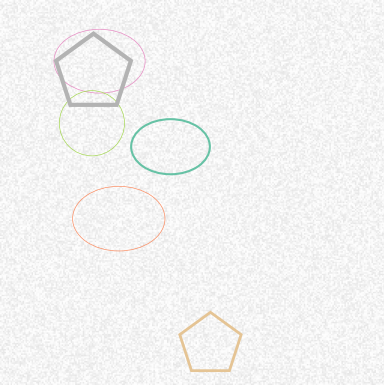[{"shape": "oval", "thickness": 1.5, "radius": 0.51, "center": [0.443, 0.619]}, {"shape": "oval", "thickness": 0.5, "radius": 0.6, "center": [0.308, 0.432]}, {"shape": "oval", "thickness": 0.5, "radius": 0.59, "center": [0.259, 0.841]}, {"shape": "circle", "thickness": 0.5, "radius": 0.42, "center": [0.239, 0.68]}, {"shape": "pentagon", "thickness": 2, "radius": 0.42, "center": [0.547, 0.105]}, {"shape": "pentagon", "thickness": 3, "radius": 0.51, "center": [0.243, 0.81]}]